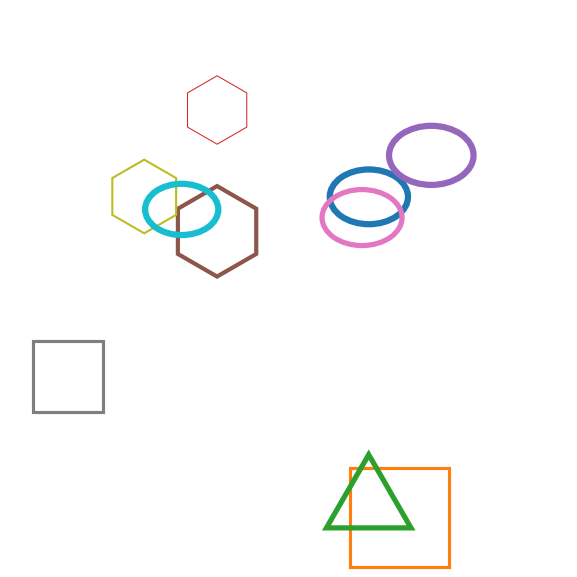[{"shape": "oval", "thickness": 3, "radius": 0.34, "center": [0.639, 0.658]}, {"shape": "square", "thickness": 1.5, "radius": 0.43, "center": [0.692, 0.103]}, {"shape": "triangle", "thickness": 2.5, "radius": 0.42, "center": [0.638, 0.127]}, {"shape": "hexagon", "thickness": 0.5, "radius": 0.3, "center": [0.376, 0.809]}, {"shape": "oval", "thickness": 3, "radius": 0.37, "center": [0.747, 0.73]}, {"shape": "hexagon", "thickness": 2, "radius": 0.39, "center": [0.376, 0.599]}, {"shape": "oval", "thickness": 2.5, "radius": 0.35, "center": [0.627, 0.622]}, {"shape": "square", "thickness": 1.5, "radius": 0.31, "center": [0.118, 0.347]}, {"shape": "hexagon", "thickness": 1, "radius": 0.32, "center": [0.25, 0.659]}, {"shape": "oval", "thickness": 3, "radius": 0.32, "center": [0.315, 0.636]}]